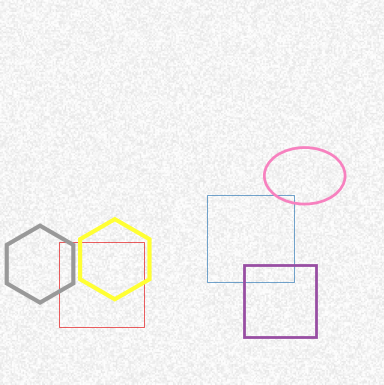[{"shape": "square", "thickness": 0.5, "radius": 0.55, "center": [0.264, 0.26]}, {"shape": "square", "thickness": 0.5, "radius": 0.56, "center": [0.651, 0.381]}, {"shape": "square", "thickness": 2, "radius": 0.47, "center": [0.728, 0.218]}, {"shape": "hexagon", "thickness": 3, "radius": 0.52, "center": [0.298, 0.327]}, {"shape": "oval", "thickness": 2, "radius": 0.52, "center": [0.791, 0.543]}, {"shape": "hexagon", "thickness": 3, "radius": 0.5, "center": [0.104, 0.314]}]